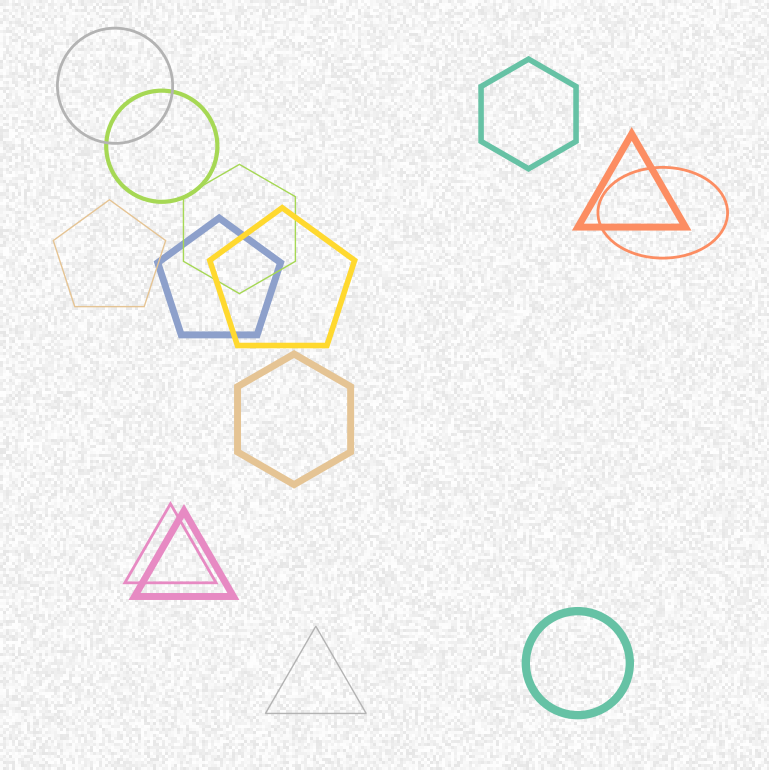[{"shape": "hexagon", "thickness": 2, "radius": 0.36, "center": [0.686, 0.852]}, {"shape": "circle", "thickness": 3, "radius": 0.34, "center": [0.75, 0.139]}, {"shape": "triangle", "thickness": 2.5, "radius": 0.4, "center": [0.82, 0.745]}, {"shape": "oval", "thickness": 1, "radius": 0.42, "center": [0.861, 0.724]}, {"shape": "pentagon", "thickness": 2.5, "radius": 0.42, "center": [0.285, 0.633]}, {"shape": "triangle", "thickness": 1, "radius": 0.34, "center": [0.221, 0.277]}, {"shape": "triangle", "thickness": 2.5, "radius": 0.37, "center": [0.239, 0.262]}, {"shape": "hexagon", "thickness": 0.5, "radius": 0.42, "center": [0.311, 0.703]}, {"shape": "circle", "thickness": 1.5, "radius": 0.36, "center": [0.21, 0.81]}, {"shape": "pentagon", "thickness": 2, "radius": 0.49, "center": [0.366, 0.631]}, {"shape": "hexagon", "thickness": 2.5, "radius": 0.42, "center": [0.382, 0.455]}, {"shape": "pentagon", "thickness": 0.5, "radius": 0.38, "center": [0.142, 0.664]}, {"shape": "triangle", "thickness": 0.5, "radius": 0.38, "center": [0.41, 0.111]}, {"shape": "circle", "thickness": 1, "radius": 0.37, "center": [0.149, 0.889]}]